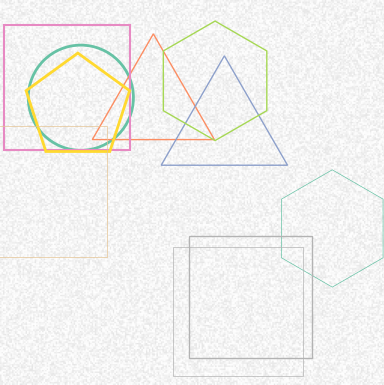[{"shape": "circle", "thickness": 2, "radius": 0.68, "center": [0.21, 0.746]}, {"shape": "hexagon", "thickness": 0.5, "radius": 0.76, "center": [0.863, 0.407]}, {"shape": "triangle", "thickness": 1, "radius": 0.92, "center": [0.398, 0.729]}, {"shape": "triangle", "thickness": 1, "radius": 0.95, "center": [0.583, 0.666]}, {"shape": "square", "thickness": 1.5, "radius": 0.81, "center": [0.174, 0.773]}, {"shape": "hexagon", "thickness": 1, "radius": 0.78, "center": [0.559, 0.79]}, {"shape": "pentagon", "thickness": 2, "radius": 0.71, "center": [0.202, 0.721]}, {"shape": "square", "thickness": 0.5, "radius": 0.85, "center": [0.109, 0.503]}, {"shape": "square", "thickness": 1, "radius": 0.8, "center": [0.65, 0.228]}, {"shape": "square", "thickness": 0.5, "radius": 0.84, "center": [0.619, 0.191]}]